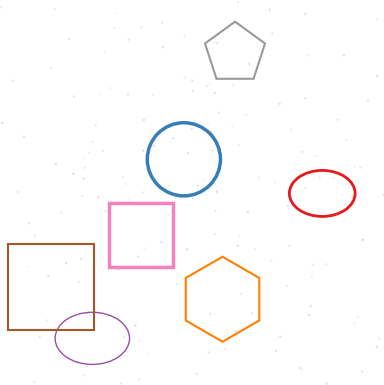[{"shape": "oval", "thickness": 2, "radius": 0.43, "center": [0.837, 0.498]}, {"shape": "circle", "thickness": 2.5, "radius": 0.48, "center": [0.478, 0.586]}, {"shape": "oval", "thickness": 1, "radius": 0.48, "center": [0.24, 0.121]}, {"shape": "hexagon", "thickness": 1.5, "radius": 0.55, "center": [0.578, 0.223]}, {"shape": "square", "thickness": 1.5, "radius": 0.56, "center": [0.133, 0.255]}, {"shape": "square", "thickness": 2.5, "radius": 0.42, "center": [0.365, 0.391]}, {"shape": "pentagon", "thickness": 1.5, "radius": 0.41, "center": [0.61, 0.862]}]